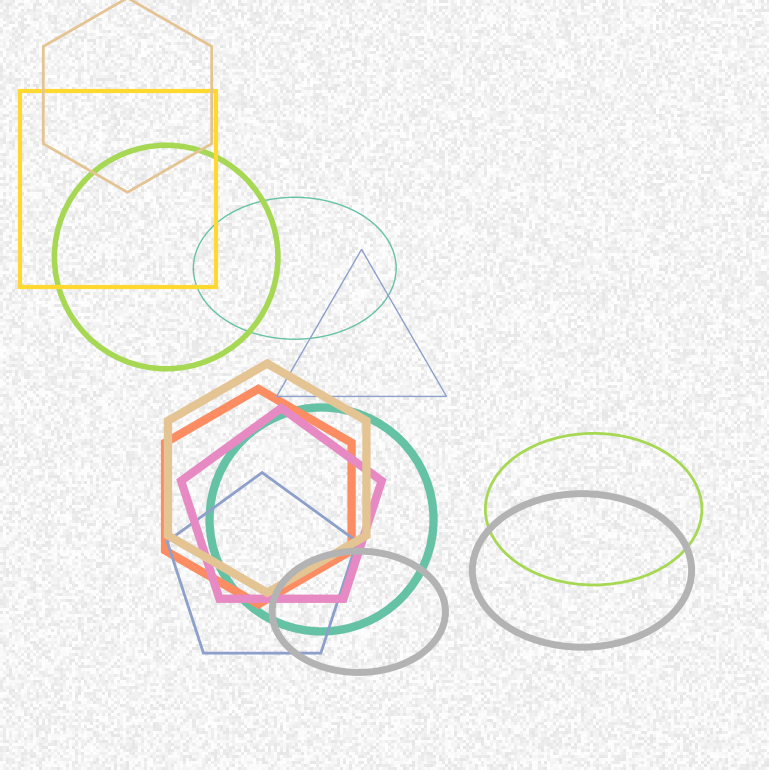[{"shape": "oval", "thickness": 0.5, "radius": 0.66, "center": [0.383, 0.652]}, {"shape": "circle", "thickness": 3, "radius": 0.73, "center": [0.418, 0.325]}, {"shape": "hexagon", "thickness": 3, "radius": 0.7, "center": [0.335, 0.355]}, {"shape": "pentagon", "thickness": 1, "radius": 0.65, "center": [0.34, 0.257]}, {"shape": "triangle", "thickness": 0.5, "radius": 0.64, "center": [0.47, 0.549]}, {"shape": "pentagon", "thickness": 3, "radius": 0.68, "center": [0.365, 0.333]}, {"shape": "circle", "thickness": 2, "radius": 0.73, "center": [0.216, 0.666]}, {"shape": "oval", "thickness": 1, "radius": 0.7, "center": [0.771, 0.339]}, {"shape": "square", "thickness": 1.5, "radius": 0.64, "center": [0.154, 0.755]}, {"shape": "hexagon", "thickness": 3, "radius": 0.74, "center": [0.347, 0.379]}, {"shape": "hexagon", "thickness": 1, "radius": 0.63, "center": [0.166, 0.877]}, {"shape": "oval", "thickness": 2.5, "radius": 0.56, "center": [0.466, 0.205]}, {"shape": "oval", "thickness": 2.5, "radius": 0.71, "center": [0.756, 0.259]}]